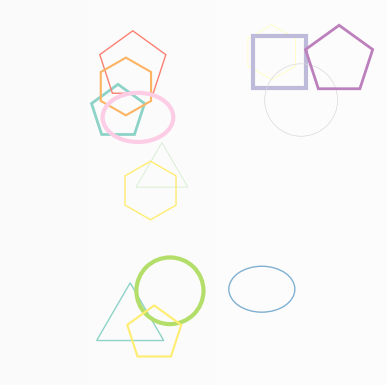[{"shape": "pentagon", "thickness": 2, "radius": 0.36, "center": [0.305, 0.709]}, {"shape": "triangle", "thickness": 1, "radius": 0.5, "center": [0.336, 0.165]}, {"shape": "hexagon", "thickness": 0.5, "radius": 0.36, "center": [0.701, 0.864]}, {"shape": "square", "thickness": 3, "radius": 0.34, "center": [0.721, 0.84]}, {"shape": "pentagon", "thickness": 1, "radius": 0.45, "center": [0.343, 0.83]}, {"shape": "oval", "thickness": 1, "radius": 0.43, "center": [0.676, 0.249]}, {"shape": "hexagon", "thickness": 1.5, "radius": 0.37, "center": [0.325, 0.775]}, {"shape": "circle", "thickness": 3, "radius": 0.43, "center": [0.439, 0.245]}, {"shape": "oval", "thickness": 3, "radius": 0.46, "center": [0.356, 0.695]}, {"shape": "circle", "thickness": 0.5, "radius": 0.47, "center": [0.777, 0.74]}, {"shape": "pentagon", "thickness": 2, "radius": 0.46, "center": [0.875, 0.843]}, {"shape": "triangle", "thickness": 0.5, "radius": 0.39, "center": [0.418, 0.553]}, {"shape": "hexagon", "thickness": 1, "radius": 0.38, "center": [0.388, 0.505]}, {"shape": "pentagon", "thickness": 1.5, "radius": 0.37, "center": [0.398, 0.133]}]